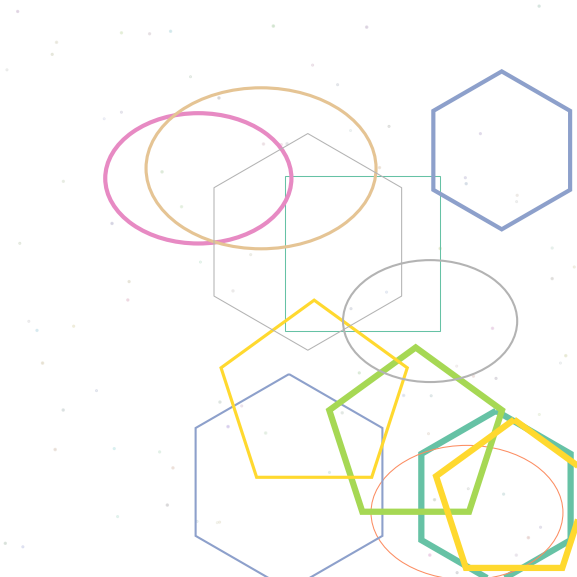[{"shape": "hexagon", "thickness": 3, "radius": 0.75, "center": [0.859, 0.139]}, {"shape": "square", "thickness": 0.5, "radius": 0.67, "center": [0.628, 0.56]}, {"shape": "oval", "thickness": 0.5, "radius": 0.83, "center": [0.809, 0.112]}, {"shape": "hexagon", "thickness": 1, "radius": 0.93, "center": [0.5, 0.165]}, {"shape": "hexagon", "thickness": 2, "radius": 0.68, "center": [0.869, 0.739]}, {"shape": "oval", "thickness": 2, "radius": 0.81, "center": [0.343, 0.69]}, {"shape": "pentagon", "thickness": 3, "radius": 0.79, "center": [0.72, 0.24]}, {"shape": "pentagon", "thickness": 3, "radius": 0.71, "center": [0.89, 0.131]}, {"shape": "pentagon", "thickness": 1.5, "radius": 0.85, "center": [0.544, 0.31]}, {"shape": "oval", "thickness": 1.5, "radius": 1.0, "center": [0.452, 0.708]}, {"shape": "oval", "thickness": 1, "radius": 0.75, "center": [0.745, 0.443]}, {"shape": "hexagon", "thickness": 0.5, "radius": 0.94, "center": [0.533, 0.58]}]